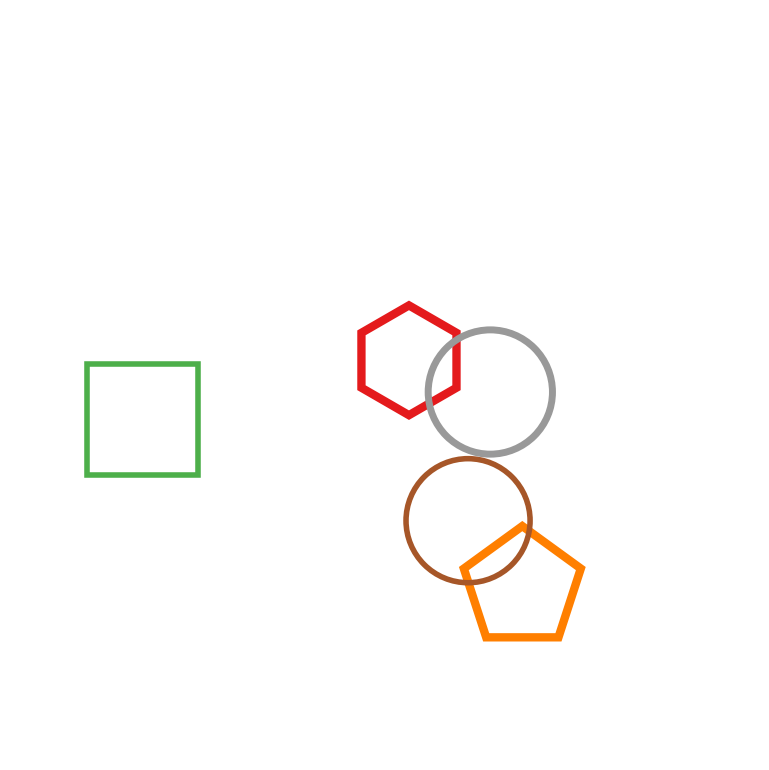[{"shape": "hexagon", "thickness": 3, "radius": 0.36, "center": [0.531, 0.532]}, {"shape": "square", "thickness": 2, "radius": 0.36, "center": [0.185, 0.456]}, {"shape": "pentagon", "thickness": 3, "radius": 0.4, "center": [0.678, 0.237]}, {"shape": "circle", "thickness": 2, "radius": 0.4, "center": [0.608, 0.324]}, {"shape": "circle", "thickness": 2.5, "radius": 0.4, "center": [0.637, 0.491]}]